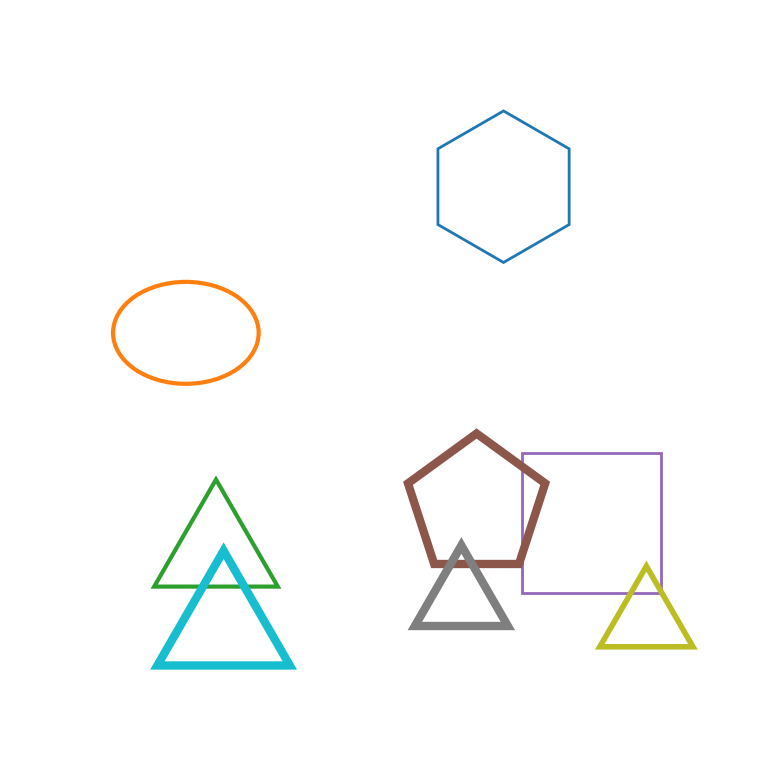[{"shape": "hexagon", "thickness": 1, "radius": 0.49, "center": [0.654, 0.758]}, {"shape": "oval", "thickness": 1.5, "radius": 0.47, "center": [0.241, 0.568]}, {"shape": "triangle", "thickness": 1.5, "radius": 0.46, "center": [0.281, 0.285]}, {"shape": "square", "thickness": 1, "radius": 0.45, "center": [0.768, 0.321]}, {"shape": "pentagon", "thickness": 3, "radius": 0.47, "center": [0.619, 0.343]}, {"shape": "triangle", "thickness": 3, "radius": 0.35, "center": [0.599, 0.222]}, {"shape": "triangle", "thickness": 2, "radius": 0.35, "center": [0.839, 0.195]}, {"shape": "triangle", "thickness": 3, "radius": 0.5, "center": [0.29, 0.185]}]